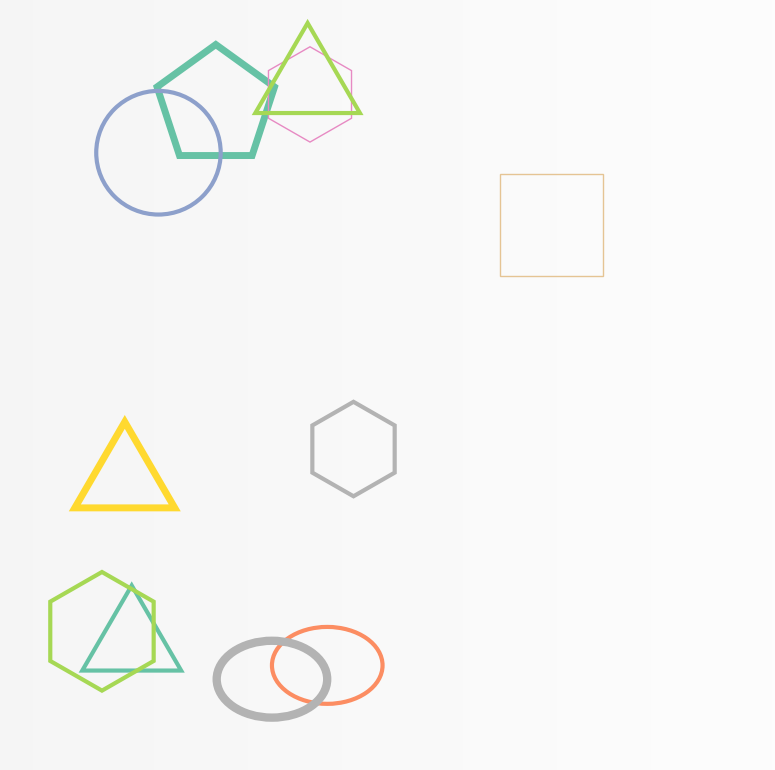[{"shape": "pentagon", "thickness": 2.5, "radius": 0.4, "center": [0.278, 0.862]}, {"shape": "triangle", "thickness": 1.5, "radius": 0.37, "center": [0.17, 0.166]}, {"shape": "oval", "thickness": 1.5, "radius": 0.36, "center": [0.422, 0.136]}, {"shape": "circle", "thickness": 1.5, "radius": 0.4, "center": [0.204, 0.802]}, {"shape": "hexagon", "thickness": 0.5, "radius": 0.31, "center": [0.4, 0.877]}, {"shape": "triangle", "thickness": 1.5, "radius": 0.39, "center": [0.397, 0.892]}, {"shape": "hexagon", "thickness": 1.5, "radius": 0.39, "center": [0.132, 0.18]}, {"shape": "triangle", "thickness": 2.5, "radius": 0.37, "center": [0.161, 0.378]}, {"shape": "square", "thickness": 0.5, "radius": 0.33, "center": [0.712, 0.708]}, {"shape": "hexagon", "thickness": 1.5, "radius": 0.31, "center": [0.456, 0.417]}, {"shape": "oval", "thickness": 3, "radius": 0.36, "center": [0.351, 0.118]}]